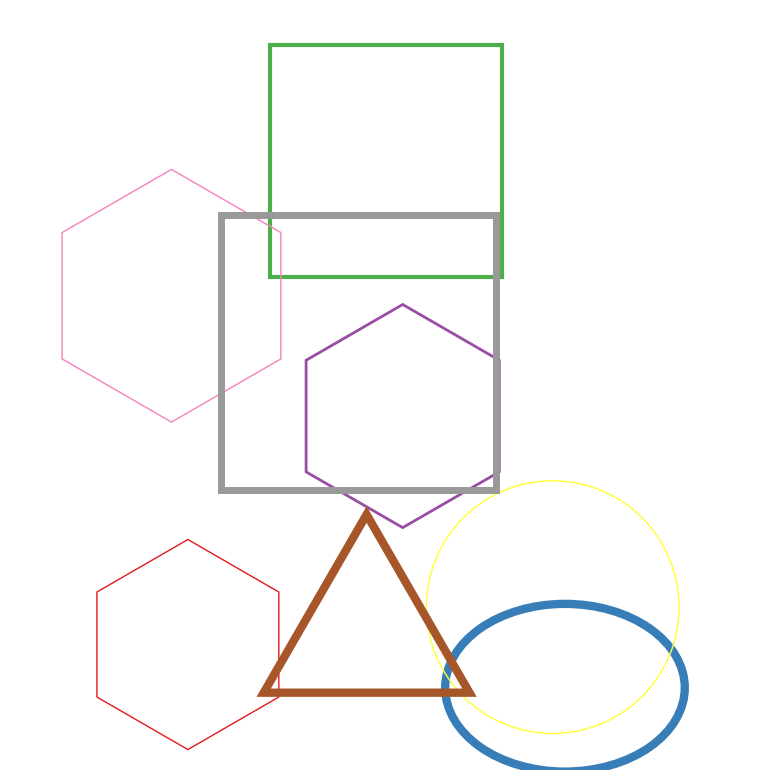[{"shape": "hexagon", "thickness": 0.5, "radius": 0.68, "center": [0.244, 0.163]}, {"shape": "oval", "thickness": 3, "radius": 0.78, "center": [0.734, 0.107]}, {"shape": "square", "thickness": 1.5, "radius": 0.75, "center": [0.501, 0.791]}, {"shape": "hexagon", "thickness": 1, "radius": 0.72, "center": [0.523, 0.46]}, {"shape": "circle", "thickness": 0.5, "radius": 0.82, "center": [0.718, 0.212]}, {"shape": "triangle", "thickness": 3, "radius": 0.77, "center": [0.476, 0.178]}, {"shape": "hexagon", "thickness": 0.5, "radius": 0.82, "center": [0.223, 0.616]}, {"shape": "square", "thickness": 2.5, "radius": 0.89, "center": [0.466, 0.543]}]